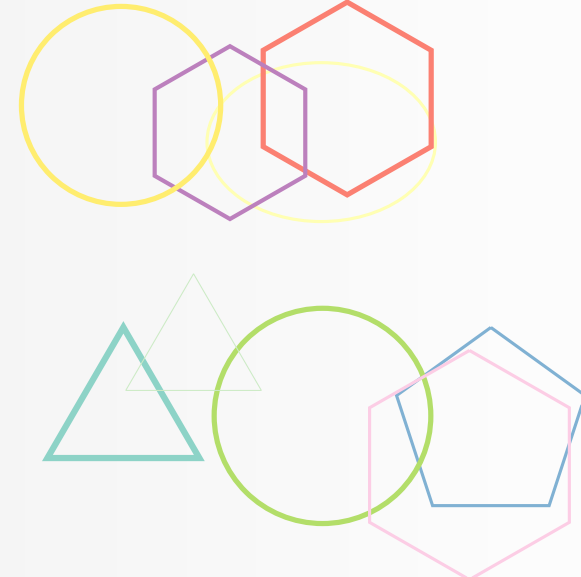[{"shape": "triangle", "thickness": 3, "radius": 0.75, "center": [0.212, 0.281]}, {"shape": "oval", "thickness": 1.5, "radius": 0.98, "center": [0.553, 0.753]}, {"shape": "hexagon", "thickness": 2.5, "radius": 0.83, "center": [0.597, 0.829]}, {"shape": "pentagon", "thickness": 1.5, "radius": 0.85, "center": [0.844, 0.262]}, {"shape": "circle", "thickness": 2.5, "radius": 0.93, "center": [0.555, 0.279]}, {"shape": "hexagon", "thickness": 1.5, "radius": 0.99, "center": [0.808, 0.194]}, {"shape": "hexagon", "thickness": 2, "radius": 0.75, "center": [0.396, 0.77]}, {"shape": "triangle", "thickness": 0.5, "radius": 0.67, "center": [0.333, 0.39]}, {"shape": "circle", "thickness": 2.5, "radius": 0.86, "center": [0.208, 0.817]}]